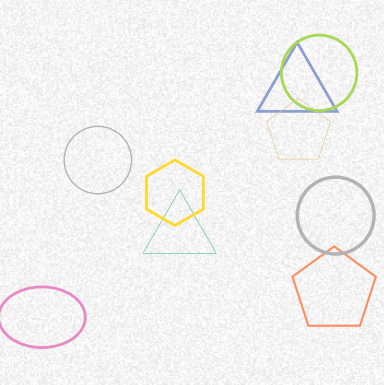[{"shape": "triangle", "thickness": 0.5, "radius": 0.55, "center": [0.467, 0.397]}, {"shape": "pentagon", "thickness": 1.5, "radius": 0.57, "center": [0.868, 0.246]}, {"shape": "triangle", "thickness": 2, "radius": 0.6, "center": [0.772, 0.771]}, {"shape": "oval", "thickness": 2, "radius": 0.56, "center": [0.109, 0.176]}, {"shape": "circle", "thickness": 2, "radius": 0.49, "center": [0.829, 0.811]}, {"shape": "hexagon", "thickness": 2, "radius": 0.43, "center": [0.454, 0.499]}, {"shape": "pentagon", "thickness": 0.5, "radius": 0.44, "center": [0.776, 0.657]}, {"shape": "circle", "thickness": 2.5, "radius": 0.5, "center": [0.872, 0.44]}, {"shape": "circle", "thickness": 1, "radius": 0.44, "center": [0.254, 0.584]}]